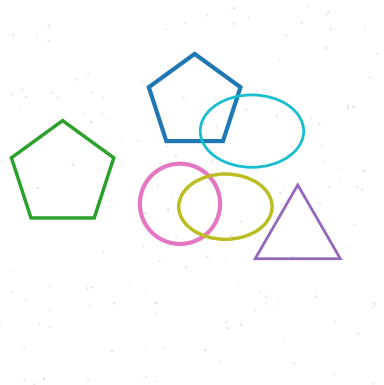[{"shape": "pentagon", "thickness": 3, "radius": 0.63, "center": [0.506, 0.735]}, {"shape": "pentagon", "thickness": 2.5, "radius": 0.7, "center": [0.163, 0.547]}, {"shape": "triangle", "thickness": 2, "radius": 0.64, "center": [0.773, 0.392]}, {"shape": "circle", "thickness": 3, "radius": 0.52, "center": [0.467, 0.471]}, {"shape": "oval", "thickness": 2.5, "radius": 0.61, "center": [0.585, 0.463]}, {"shape": "oval", "thickness": 2, "radius": 0.67, "center": [0.654, 0.659]}]